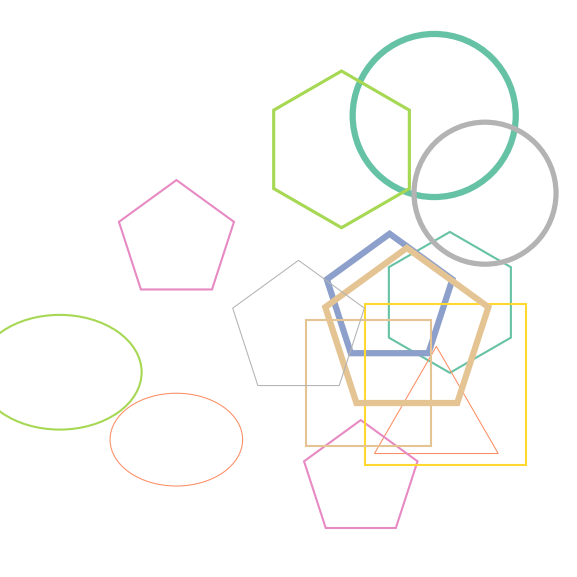[{"shape": "circle", "thickness": 3, "radius": 0.71, "center": [0.752, 0.799]}, {"shape": "hexagon", "thickness": 1, "radius": 0.61, "center": [0.779, 0.476]}, {"shape": "triangle", "thickness": 0.5, "radius": 0.62, "center": [0.756, 0.276]}, {"shape": "oval", "thickness": 0.5, "radius": 0.57, "center": [0.305, 0.238]}, {"shape": "pentagon", "thickness": 3, "radius": 0.57, "center": [0.675, 0.48]}, {"shape": "pentagon", "thickness": 1, "radius": 0.52, "center": [0.625, 0.168]}, {"shape": "pentagon", "thickness": 1, "radius": 0.52, "center": [0.306, 0.583]}, {"shape": "oval", "thickness": 1, "radius": 0.71, "center": [0.103, 0.355]}, {"shape": "hexagon", "thickness": 1.5, "radius": 0.68, "center": [0.591, 0.74]}, {"shape": "square", "thickness": 1, "radius": 0.7, "center": [0.771, 0.333]}, {"shape": "pentagon", "thickness": 3, "radius": 0.74, "center": [0.704, 0.421]}, {"shape": "square", "thickness": 1, "radius": 0.54, "center": [0.638, 0.336]}, {"shape": "pentagon", "thickness": 0.5, "radius": 0.6, "center": [0.517, 0.428]}, {"shape": "circle", "thickness": 2.5, "radius": 0.61, "center": [0.84, 0.665]}]